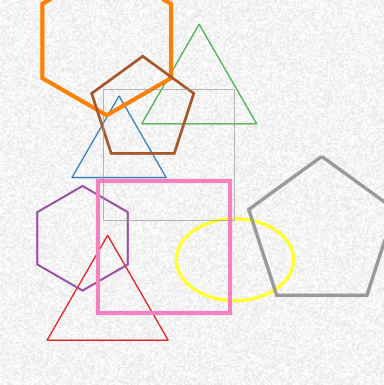[{"shape": "triangle", "thickness": 1, "radius": 0.91, "center": [0.28, 0.207]}, {"shape": "triangle", "thickness": 1, "radius": 0.71, "center": [0.309, 0.609]}, {"shape": "triangle", "thickness": 1, "radius": 0.86, "center": [0.517, 0.765]}, {"shape": "hexagon", "thickness": 1.5, "radius": 0.68, "center": [0.214, 0.381]}, {"shape": "hexagon", "thickness": 3, "radius": 0.97, "center": [0.277, 0.894]}, {"shape": "oval", "thickness": 2.5, "radius": 0.76, "center": [0.61, 0.325]}, {"shape": "pentagon", "thickness": 2, "radius": 0.7, "center": [0.371, 0.714]}, {"shape": "square", "thickness": 3, "radius": 0.86, "center": [0.426, 0.359]}, {"shape": "pentagon", "thickness": 2.5, "radius": 1.0, "center": [0.836, 0.394]}, {"shape": "square", "thickness": 0.5, "radius": 0.85, "center": [0.438, 0.599]}]